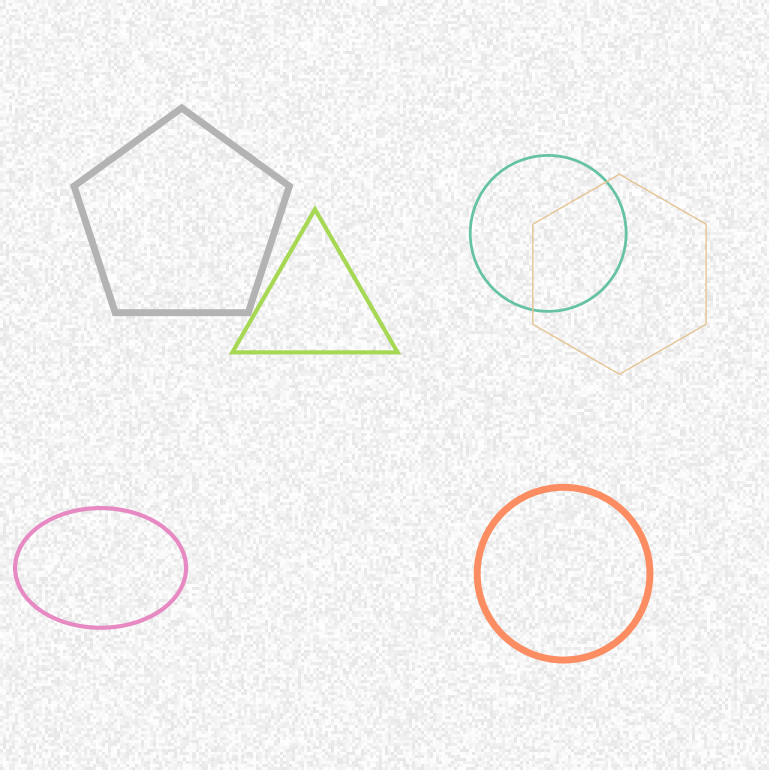[{"shape": "circle", "thickness": 1, "radius": 0.51, "center": [0.712, 0.697]}, {"shape": "circle", "thickness": 2.5, "radius": 0.56, "center": [0.732, 0.255]}, {"shape": "oval", "thickness": 1.5, "radius": 0.56, "center": [0.131, 0.262]}, {"shape": "triangle", "thickness": 1.5, "radius": 0.62, "center": [0.409, 0.604]}, {"shape": "hexagon", "thickness": 0.5, "radius": 0.65, "center": [0.804, 0.644]}, {"shape": "pentagon", "thickness": 2.5, "radius": 0.73, "center": [0.236, 0.713]}]